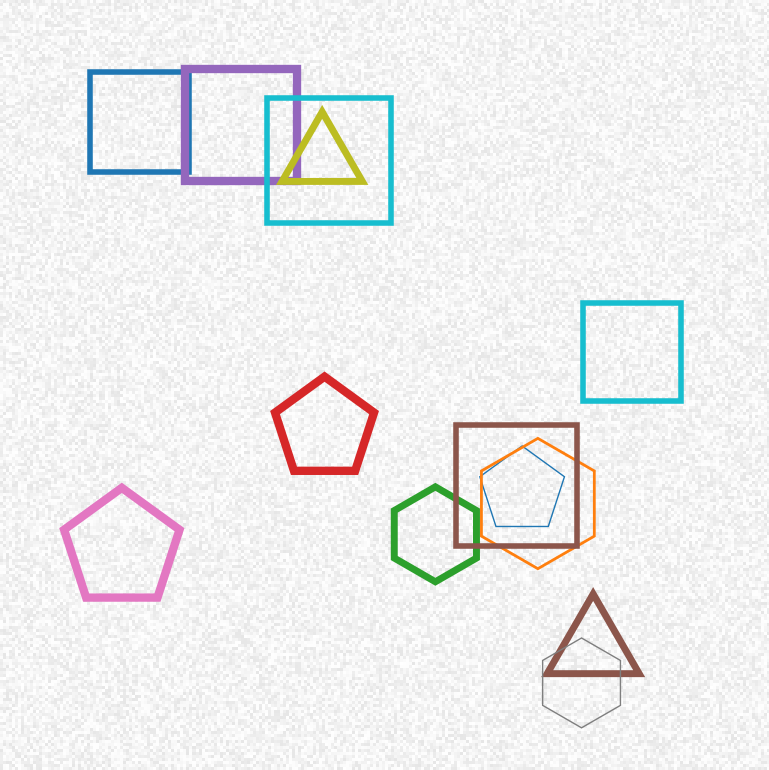[{"shape": "pentagon", "thickness": 0.5, "radius": 0.29, "center": [0.678, 0.363]}, {"shape": "square", "thickness": 2, "radius": 0.32, "center": [0.181, 0.842]}, {"shape": "hexagon", "thickness": 1, "radius": 0.42, "center": [0.699, 0.346]}, {"shape": "hexagon", "thickness": 2.5, "radius": 0.31, "center": [0.565, 0.306]}, {"shape": "pentagon", "thickness": 3, "radius": 0.34, "center": [0.421, 0.443]}, {"shape": "square", "thickness": 3, "radius": 0.36, "center": [0.314, 0.838]}, {"shape": "triangle", "thickness": 2.5, "radius": 0.34, "center": [0.77, 0.16]}, {"shape": "square", "thickness": 2, "radius": 0.39, "center": [0.671, 0.369]}, {"shape": "pentagon", "thickness": 3, "radius": 0.39, "center": [0.158, 0.288]}, {"shape": "hexagon", "thickness": 0.5, "radius": 0.29, "center": [0.755, 0.113]}, {"shape": "triangle", "thickness": 2.5, "radius": 0.3, "center": [0.418, 0.794]}, {"shape": "square", "thickness": 2, "radius": 0.4, "center": [0.427, 0.792]}, {"shape": "square", "thickness": 2, "radius": 0.32, "center": [0.821, 0.543]}]